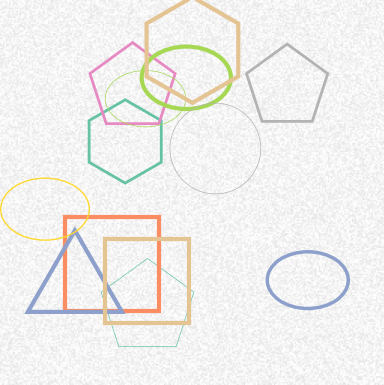[{"shape": "pentagon", "thickness": 0.5, "radius": 0.63, "center": [0.383, 0.202]}, {"shape": "hexagon", "thickness": 2, "radius": 0.54, "center": [0.325, 0.633]}, {"shape": "square", "thickness": 3, "radius": 0.61, "center": [0.29, 0.314]}, {"shape": "oval", "thickness": 2.5, "radius": 0.53, "center": [0.799, 0.272]}, {"shape": "triangle", "thickness": 3, "radius": 0.71, "center": [0.195, 0.26]}, {"shape": "pentagon", "thickness": 2, "radius": 0.58, "center": [0.344, 0.773]}, {"shape": "oval", "thickness": 3, "radius": 0.58, "center": [0.484, 0.798]}, {"shape": "oval", "thickness": 0.5, "radius": 0.52, "center": [0.378, 0.744]}, {"shape": "oval", "thickness": 1, "radius": 0.57, "center": [0.117, 0.457]}, {"shape": "square", "thickness": 3, "radius": 0.55, "center": [0.383, 0.271]}, {"shape": "hexagon", "thickness": 3, "radius": 0.69, "center": [0.5, 0.87]}, {"shape": "circle", "thickness": 0.5, "radius": 0.59, "center": [0.559, 0.614]}, {"shape": "pentagon", "thickness": 2, "radius": 0.56, "center": [0.746, 0.775]}]